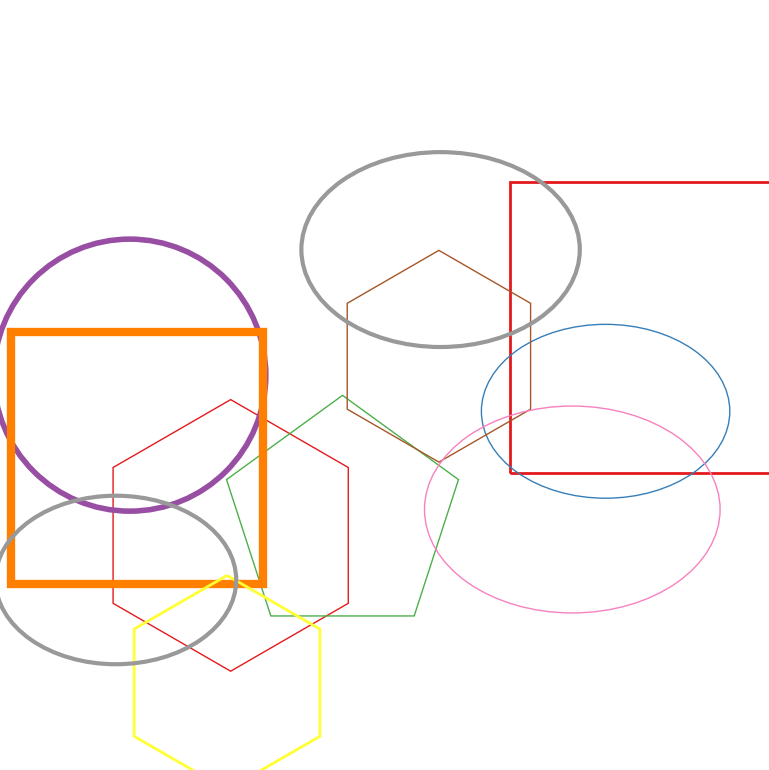[{"shape": "square", "thickness": 1, "radius": 0.95, "center": [0.852, 0.575]}, {"shape": "hexagon", "thickness": 0.5, "radius": 0.88, "center": [0.3, 0.305]}, {"shape": "oval", "thickness": 0.5, "radius": 0.81, "center": [0.786, 0.466]}, {"shape": "pentagon", "thickness": 0.5, "radius": 0.79, "center": [0.445, 0.328]}, {"shape": "circle", "thickness": 2, "radius": 0.88, "center": [0.169, 0.513]}, {"shape": "square", "thickness": 3, "radius": 0.82, "center": [0.178, 0.405]}, {"shape": "hexagon", "thickness": 1, "radius": 0.7, "center": [0.295, 0.113]}, {"shape": "hexagon", "thickness": 0.5, "radius": 0.69, "center": [0.57, 0.537]}, {"shape": "oval", "thickness": 0.5, "radius": 0.96, "center": [0.743, 0.338]}, {"shape": "oval", "thickness": 1.5, "radius": 0.78, "center": [0.15, 0.247]}, {"shape": "oval", "thickness": 1.5, "radius": 0.9, "center": [0.572, 0.676]}]